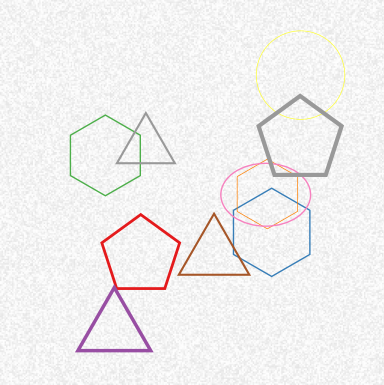[{"shape": "pentagon", "thickness": 2, "radius": 0.53, "center": [0.366, 0.336]}, {"shape": "hexagon", "thickness": 1, "radius": 0.57, "center": [0.706, 0.397]}, {"shape": "hexagon", "thickness": 1, "radius": 0.52, "center": [0.274, 0.596]}, {"shape": "triangle", "thickness": 2.5, "radius": 0.55, "center": [0.297, 0.144]}, {"shape": "hexagon", "thickness": 0.5, "radius": 0.45, "center": [0.694, 0.496]}, {"shape": "circle", "thickness": 0.5, "radius": 0.57, "center": [0.781, 0.805]}, {"shape": "triangle", "thickness": 1.5, "radius": 0.53, "center": [0.556, 0.339]}, {"shape": "oval", "thickness": 1, "radius": 0.58, "center": [0.69, 0.494]}, {"shape": "triangle", "thickness": 1.5, "radius": 0.43, "center": [0.379, 0.619]}, {"shape": "pentagon", "thickness": 3, "radius": 0.57, "center": [0.78, 0.637]}]